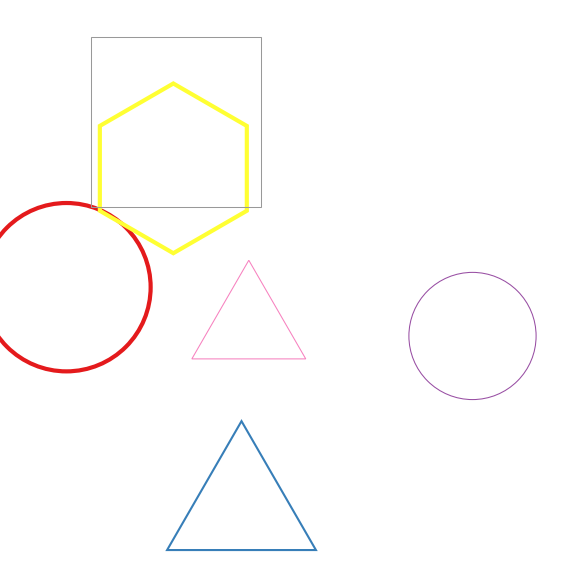[{"shape": "circle", "thickness": 2, "radius": 0.73, "center": [0.115, 0.502]}, {"shape": "triangle", "thickness": 1, "radius": 0.74, "center": [0.418, 0.121]}, {"shape": "circle", "thickness": 0.5, "radius": 0.55, "center": [0.818, 0.417]}, {"shape": "hexagon", "thickness": 2, "radius": 0.73, "center": [0.3, 0.708]}, {"shape": "triangle", "thickness": 0.5, "radius": 0.57, "center": [0.431, 0.435]}, {"shape": "square", "thickness": 0.5, "radius": 0.74, "center": [0.304, 0.788]}]